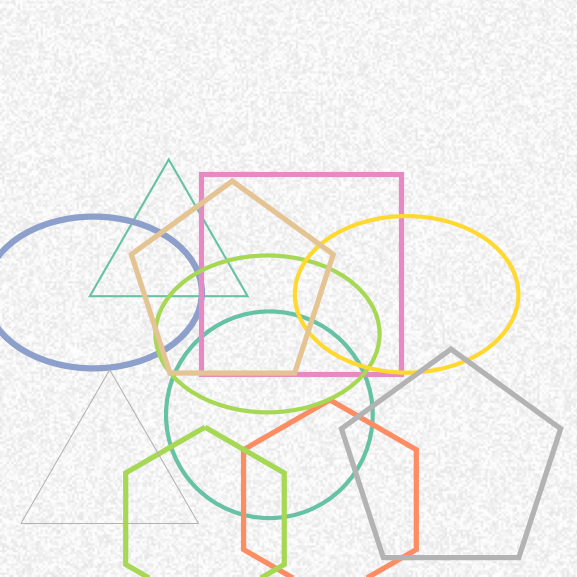[{"shape": "triangle", "thickness": 1, "radius": 0.79, "center": [0.292, 0.565]}, {"shape": "circle", "thickness": 2, "radius": 0.89, "center": [0.466, 0.281]}, {"shape": "hexagon", "thickness": 2.5, "radius": 0.86, "center": [0.571, 0.134]}, {"shape": "oval", "thickness": 3, "radius": 0.94, "center": [0.162, 0.493]}, {"shape": "square", "thickness": 2.5, "radius": 0.87, "center": [0.521, 0.525]}, {"shape": "hexagon", "thickness": 2.5, "radius": 0.79, "center": [0.355, 0.101]}, {"shape": "oval", "thickness": 2, "radius": 0.97, "center": [0.463, 0.421]}, {"shape": "oval", "thickness": 2, "radius": 0.97, "center": [0.704, 0.489]}, {"shape": "pentagon", "thickness": 2.5, "radius": 0.92, "center": [0.402, 0.502]}, {"shape": "triangle", "thickness": 0.5, "radius": 0.89, "center": [0.19, 0.181]}, {"shape": "pentagon", "thickness": 2.5, "radius": 1.0, "center": [0.781, 0.195]}]